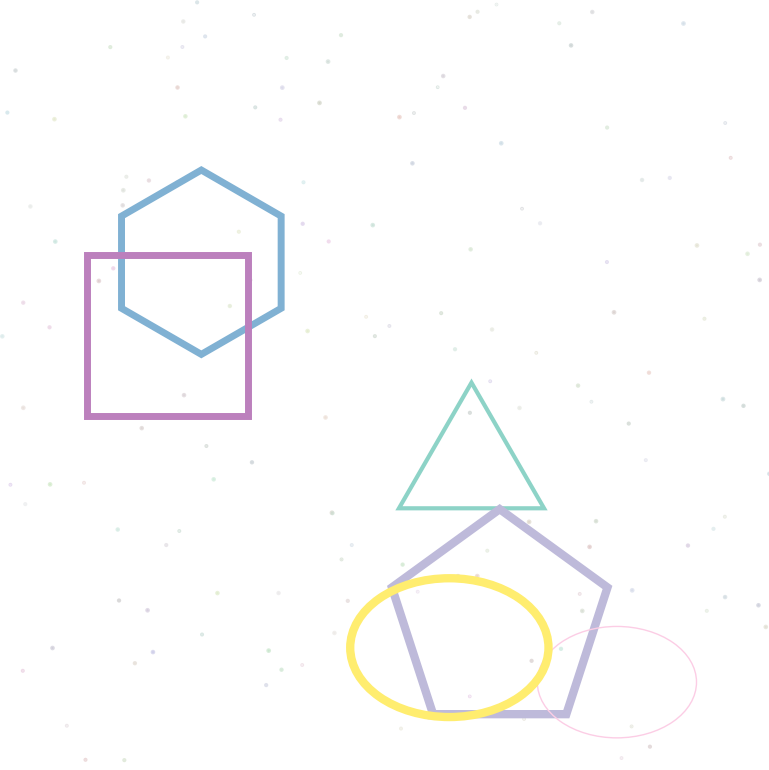[{"shape": "triangle", "thickness": 1.5, "radius": 0.54, "center": [0.612, 0.394]}, {"shape": "pentagon", "thickness": 3, "radius": 0.74, "center": [0.649, 0.192]}, {"shape": "hexagon", "thickness": 2.5, "radius": 0.6, "center": [0.261, 0.659]}, {"shape": "oval", "thickness": 0.5, "radius": 0.52, "center": [0.801, 0.114]}, {"shape": "square", "thickness": 2.5, "radius": 0.52, "center": [0.218, 0.565]}, {"shape": "oval", "thickness": 3, "radius": 0.64, "center": [0.584, 0.159]}]